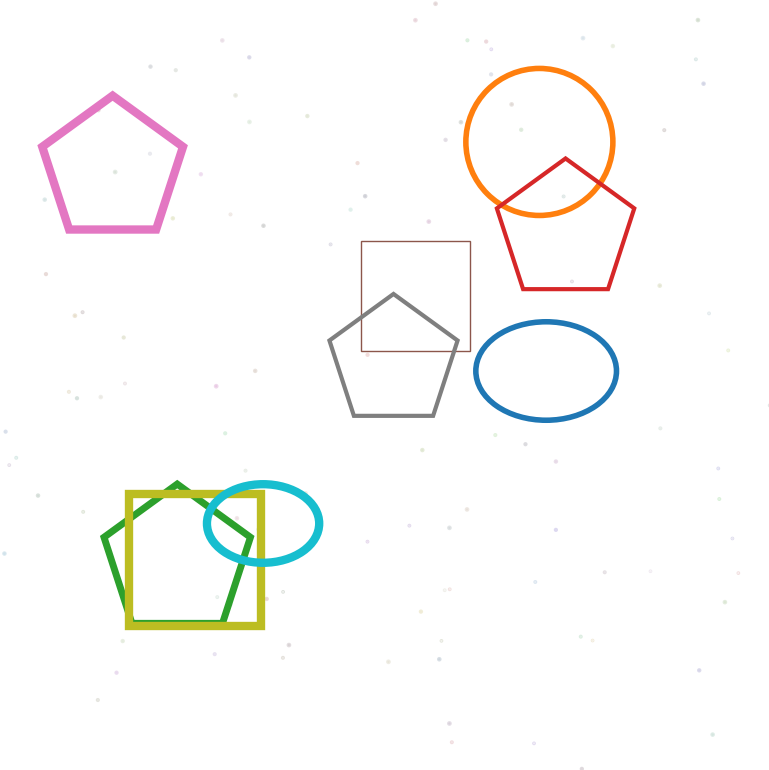[{"shape": "oval", "thickness": 2, "radius": 0.46, "center": [0.709, 0.518]}, {"shape": "circle", "thickness": 2, "radius": 0.48, "center": [0.7, 0.816]}, {"shape": "pentagon", "thickness": 2.5, "radius": 0.5, "center": [0.23, 0.271]}, {"shape": "pentagon", "thickness": 1.5, "radius": 0.47, "center": [0.735, 0.7]}, {"shape": "square", "thickness": 0.5, "radius": 0.35, "center": [0.539, 0.616]}, {"shape": "pentagon", "thickness": 3, "radius": 0.48, "center": [0.146, 0.78]}, {"shape": "pentagon", "thickness": 1.5, "radius": 0.44, "center": [0.511, 0.531]}, {"shape": "square", "thickness": 3, "radius": 0.43, "center": [0.253, 0.273]}, {"shape": "oval", "thickness": 3, "radius": 0.36, "center": [0.342, 0.32]}]